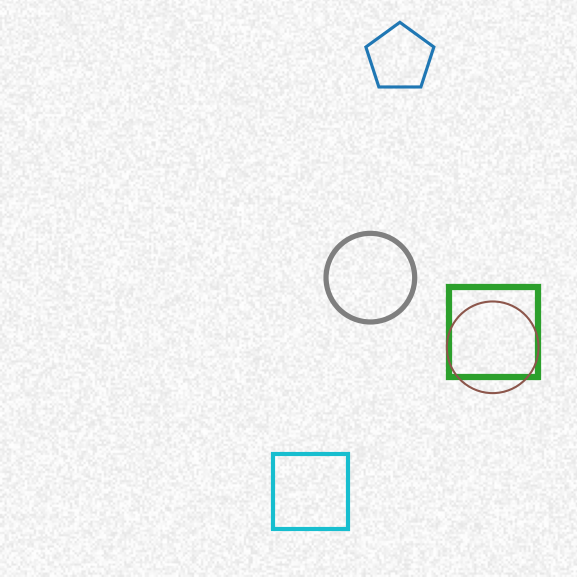[{"shape": "pentagon", "thickness": 1.5, "radius": 0.31, "center": [0.692, 0.899]}, {"shape": "square", "thickness": 3, "radius": 0.39, "center": [0.854, 0.424]}, {"shape": "circle", "thickness": 1, "radius": 0.4, "center": [0.853, 0.398]}, {"shape": "circle", "thickness": 2.5, "radius": 0.38, "center": [0.641, 0.518]}, {"shape": "square", "thickness": 2, "radius": 0.33, "center": [0.537, 0.148]}]